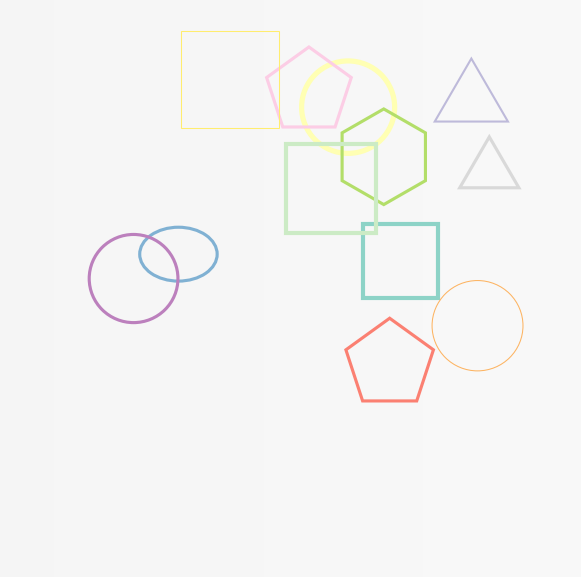[{"shape": "square", "thickness": 2, "radius": 0.32, "center": [0.688, 0.547]}, {"shape": "circle", "thickness": 2.5, "radius": 0.4, "center": [0.599, 0.814]}, {"shape": "triangle", "thickness": 1, "radius": 0.36, "center": [0.811, 0.825]}, {"shape": "pentagon", "thickness": 1.5, "radius": 0.4, "center": [0.67, 0.369]}, {"shape": "oval", "thickness": 1.5, "radius": 0.33, "center": [0.307, 0.559]}, {"shape": "circle", "thickness": 0.5, "radius": 0.39, "center": [0.822, 0.435]}, {"shape": "hexagon", "thickness": 1.5, "radius": 0.41, "center": [0.66, 0.728]}, {"shape": "pentagon", "thickness": 1.5, "radius": 0.38, "center": [0.531, 0.841]}, {"shape": "triangle", "thickness": 1.5, "radius": 0.29, "center": [0.842, 0.703]}, {"shape": "circle", "thickness": 1.5, "radius": 0.38, "center": [0.23, 0.517]}, {"shape": "square", "thickness": 2, "radius": 0.39, "center": [0.569, 0.673]}, {"shape": "square", "thickness": 0.5, "radius": 0.42, "center": [0.396, 0.861]}]